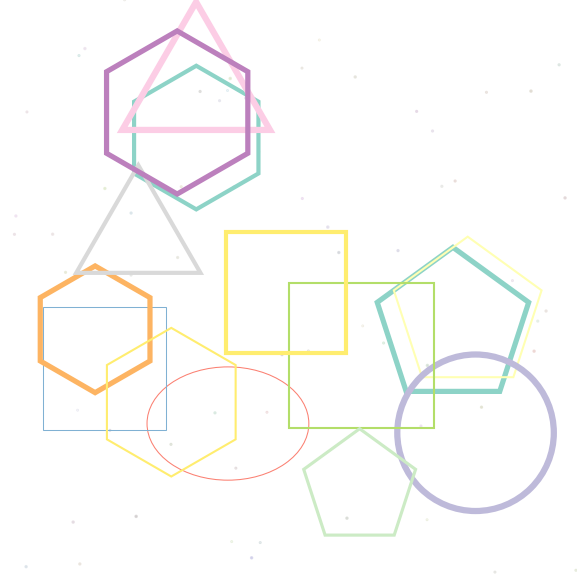[{"shape": "pentagon", "thickness": 2.5, "radius": 0.69, "center": [0.784, 0.433]}, {"shape": "hexagon", "thickness": 2, "radius": 0.62, "center": [0.34, 0.761]}, {"shape": "pentagon", "thickness": 1, "radius": 0.67, "center": [0.81, 0.455]}, {"shape": "circle", "thickness": 3, "radius": 0.68, "center": [0.823, 0.25]}, {"shape": "oval", "thickness": 0.5, "radius": 0.7, "center": [0.395, 0.266]}, {"shape": "square", "thickness": 0.5, "radius": 0.53, "center": [0.181, 0.361]}, {"shape": "hexagon", "thickness": 2.5, "radius": 0.55, "center": [0.165, 0.429]}, {"shape": "square", "thickness": 1, "radius": 0.63, "center": [0.626, 0.384]}, {"shape": "triangle", "thickness": 3, "radius": 0.74, "center": [0.34, 0.848]}, {"shape": "triangle", "thickness": 2, "radius": 0.62, "center": [0.24, 0.589]}, {"shape": "hexagon", "thickness": 2.5, "radius": 0.71, "center": [0.307, 0.804]}, {"shape": "pentagon", "thickness": 1.5, "radius": 0.51, "center": [0.623, 0.155]}, {"shape": "square", "thickness": 2, "radius": 0.52, "center": [0.495, 0.493]}, {"shape": "hexagon", "thickness": 1, "radius": 0.64, "center": [0.297, 0.303]}]